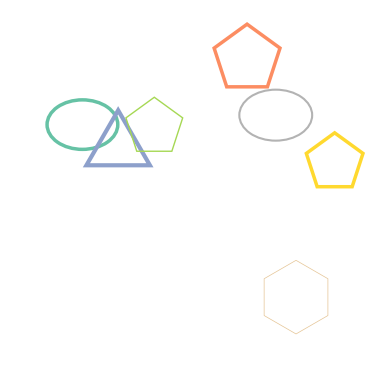[{"shape": "oval", "thickness": 2.5, "radius": 0.46, "center": [0.214, 0.676]}, {"shape": "pentagon", "thickness": 2.5, "radius": 0.45, "center": [0.642, 0.847]}, {"shape": "triangle", "thickness": 3, "radius": 0.48, "center": [0.307, 0.618]}, {"shape": "pentagon", "thickness": 1, "radius": 0.39, "center": [0.401, 0.67]}, {"shape": "pentagon", "thickness": 2.5, "radius": 0.39, "center": [0.869, 0.578]}, {"shape": "hexagon", "thickness": 0.5, "radius": 0.48, "center": [0.769, 0.228]}, {"shape": "oval", "thickness": 1.5, "radius": 0.47, "center": [0.716, 0.701]}]